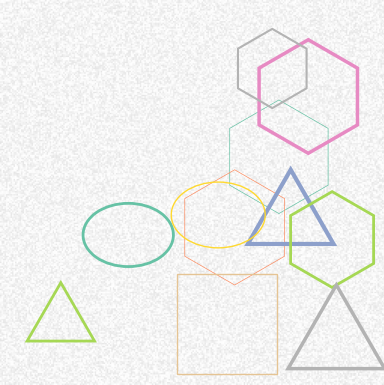[{"shape": "oval", "thickness": 2, "radius": 0.59, "center": [0.333, 0.39]}, {"shape": "hexagon", "thickness": 0.5, "radius": 0.74, "center": [0.724, 0.593]}, {"shape": "hexagon", "thickness": 0.5, "radius": 0.75, "center": [0.61, 0.409]}, {"shape": "triangle", "thickness": 3, "radius": 0.64, "center": [0.755, 0.431]}, {"shape": "hexagon", "thickness": 2.5, "radius": 0.74, "center": [0.801, 0.749]}, {"shape": "triangle", "thickness": 2, "radius": 0.51, "center": [0.158, 0.165]}, {"shape": "hexagon", "thickness": 2, "radius": 0.62, "center": [0.863, 0.378]}, {"shape": "oval", "thickness": 1, "radius": 0.61, "center": [0.567, 0.442]}, {"shape": "square", "thickness": 1, "radius": 0.65, "center": [0.589, 0.159]}, {"shape": "hexagon", "thickness": 1.5, "radius": 0.51, "center": [0.707, 0.822]}, {"shape": "triangle", "thickness": 2.5, "radius": 0.72, "center": [0.874, 0.115]}]